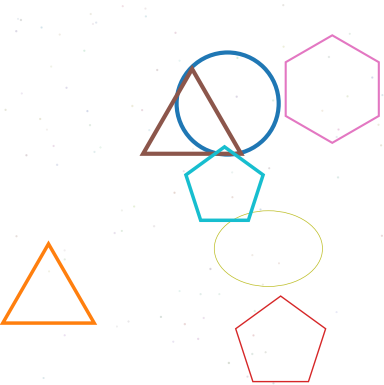[{"shape": "circle", "thickness": 3, "radius": 0.66, "center": [0.591, 0.731]}, {"shape": "triangle", "thickness": 2.5, "radius": 0.69, "center": [0.126, 0.229]}, {"shape": "pentagon", "thickness": 1, "radius": 0.61, "center": [0.729, 0.108]}, {"shape": "triangle", "thickness": 3, "radius": 0.73, "center": [0.499, 0.674]}, {"shape": "hexagon", "thickness": 1.5, "radius": 0.7, "center": [0.863, 0.769]}, {"shape": "oval", "thickness": 0.5, "radius": 0.7, "center": [0.697, 0.354]}, {"shape": "pentagon", "thickness": 2.5, "radius": 0.53, "center": [0.583, 0.513]}]